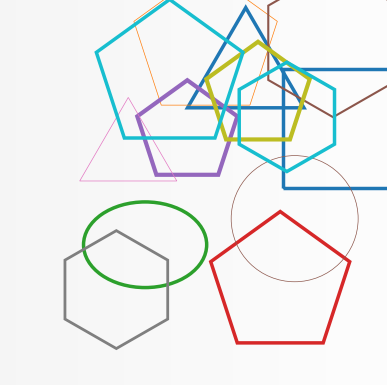[{"shape": "square", "thickness": 2.5, "radius": 0.78, "center": [0.887, 0.666]}, {"shape": "triangle", "thickness": 2.5, "radius": 0.87, "center": [0.634, 0.807]}, {"shape": "pentagon", "thickness": 0.5, "radius": 0.97, "center": [0.531, 0.884]}, {"shape": "oval", "thickness": 2.5, "radius": 0.79, "center": [0.374, 0.364]}, {"shape": "pentagon", "thickness": 2.5, "radius": 0.94, "center": [0.723, 0.262]}, {"shape": "pentagon", "thickness": 3, "radius": 0.68, "center": [0.483, 0.656]}, {"shape": "circle", "thickness": 0.5, "radius": 0.82, "center": [0.76, 0.432]}, {"shape": "hexagon", "thickness": 1.5, "radius": 0.97, "center": [0.86, 0.889]}, {"shape": "triangle", "thickness": 0.5, "radius": 0.72, "center": [0.331, 0.602]}, {"shape": "hexagon", "thickness": 2, "radius": 0.77, "center": [0.3, 0.248]}, {"shape": "pentagon", "thickness": 3, "radius": 0.7, "center": [0.666, 0.751]}, {"shape": "pentagon", "thickness": 2.5, "radius": 0.99, "center": [0.438, 0.802]}, {"shape": "hexagon", "thickness": 2.5, "radius": 0.71, "center": [0.74, 0.696]}]